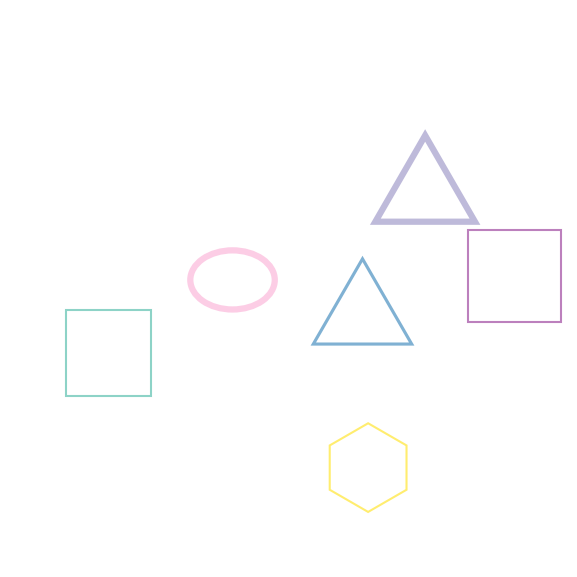[{"shape": "square", "thickness": 1, "radius": 0.37, "center": [0.188, 0.388]}, {"shape": "triangle", "thickness": 3, "radius": 0.5, "center": [0.736, 0.665]}, {"shape": "triangle", "thickness": 1.5, "radius": 0.49, "center": [0.628, 0.453]}, {"shape": "oval", "thickness": 3, "radius": 0.37, "center": [0.403, 0.514]}, {"shape": "square", "thickness": 1, "radius": 0.4, "center": [0.891, 0.521]}, {"shape": "hexagon", "thickness": 1, "radius": 0.38, "center": [0.637, 0.189]}]